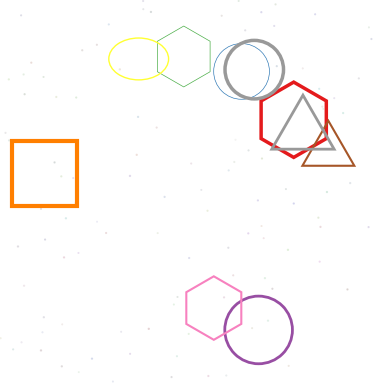[{"shape": "hexagon", "thickness": 2.5, "radius": 0.49, "center": [0.763, 0.689]}, {"shape": "circle", "thickness": 0.5, "radius": 0.36, "center": [0.627, 0.815]}, {"shape": "hexagon", "thickness": 0.5, "radius": 0.4, "center": [0.477, 0.853]}, {"shape": "circle", "thickness": 2, "radius": 0.44, "center": [0.672, 0.143]}, {"shape": "square", "thickness": 3, "radius": 0.42, "center": [0.116, 0.549]}, {"shape": "oval", "thickness": 1, "radius": 0.39, "center": [0.36, 0.847]}, {"shape": "triangle", "thickness": 1.5, "radius": 0.39, "center": [0.853, 0.608]}, {"shape": "hexagon", "thickness": 1.5, "radius": 0.41, "center": [0.555, 0.2]}, {"shape": "circle", "thickness": 2.5, "radius": 0.38, "center": [0.66, 0.819]}, {"shape": "triangle", "thickness": 2, "radius": 0.47, "center": [0.787, 0.659]}]